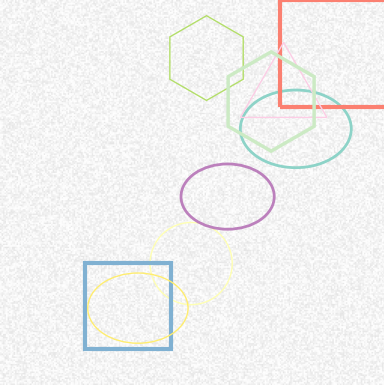[{"shape": "oval", "thickness": 2, "radius": 0.72, "center": [0.768, 0.665]}, {"shape": "circle", "thickness": 1, "radius": 0.53, "center": [0.496, 0.315]}, {"shape": "square", "thickness": 3, "radius": 0.7, "center": [0.866, 0.862]}, {"shape": "square", "thickness": 3, "radius": 0.56, "center": [0.334, 0.205]}, {"shape": "hexagon", "thickness": 1, "radius": 0.55, "center": [0.536, 0.849]}, {"shape": "triangle", "thickness": 1, "radius": 0.65, "center": [0.737, 0.76]}, {"shape": "oval", "thickness": 2, "radius": 0.61, "center": [0.591, 0.489]}, {"shape": "hexagon", "thickness": 2.5, "radius": 0.64, "center": [0.704, 0.736]}, {"shape": "oval", "thickness": 1, "radius": 0.65, "center": [0.358, 0.2]}]